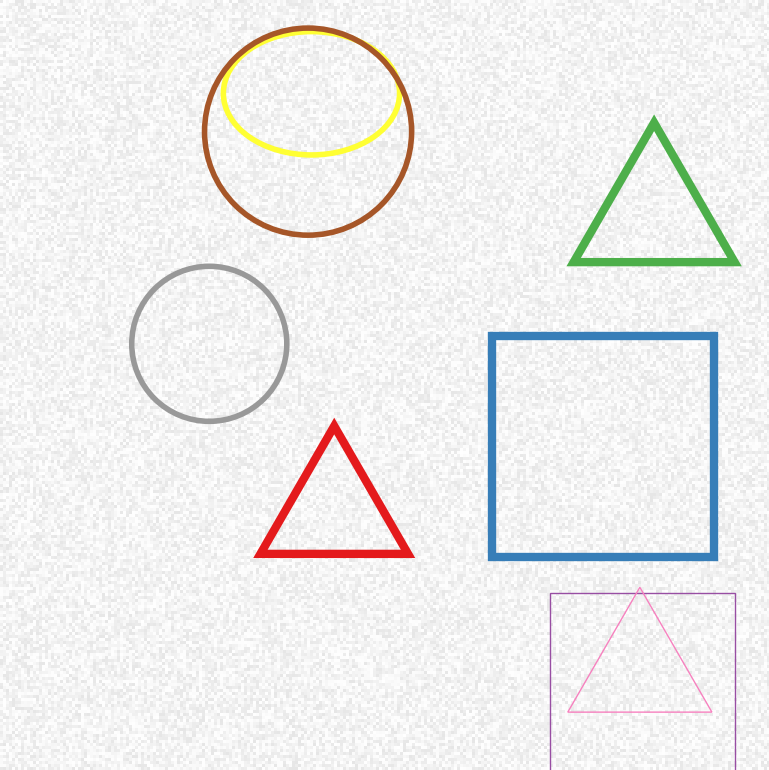[{"shape": "triangle", "thickness": 3, "radius": 0.55, "center": [0.434, 0.336]}, {"shape": "square", "thickness": 3, "radius": 0.72, "center": [0.783, 0.42]}, {"shape": "triangle", "thickness": 3, "radius": 0.6, "center": [0.85, 0.72]}, {"shape": "square", "thickness": 0.5, "radius": 0.6, "center": [0.835, 0.109]}, {"shape": "oval", "thickness": 2, "radius": 0.57, "center": [0.405, 0.879]}, {"shape": "circle", "thickness": 2, "radius": 0.67, "center": [0.4, 0.829]}, {"shape": "triangle", "thickness": 0.5, "radius": 0.54, "center": [0.831, 0.129]}, {"shape": "circle", "thickness": 2, "radius": 0.5, "center": [0.272, 0.554]}]